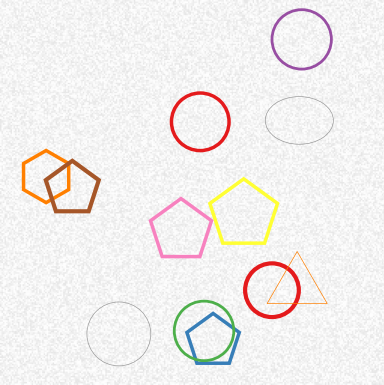[{"shape": "circle", "thickness": 2.5, "radius": 0.37, "center": [0.52, 0.684]}, {"shape": "circle", "thickness": 3, "radius": 0.35, "center": [0.706, 0.246]}, {"shape": "pentagon", "thickness": 2.5, "radius": 0.36, "center": [0.554, 0.114]}, {"shape": "circle", "thickness": 2, "radius": 0.39, "center": [0.53, 0.141]}, {"shape": "circle", "thickness": 2, "radius": 0.39, "center": [0.784, 0.898]}, {"shape": "triangle", "thickness": 0.5, "radius": 0.45, "center": [0.772, 0.257]}, {"shape": "hexagon", "thickness": 2.5, "radius": 0.34, "center": [0.12, 0.541]}, {"shape": "pentagon", "thickness": 2.5, "radius": 0.46, "center": [0.633, 0.443]}, {"shape": "pentagon", "thickness": 3, "radius": 0.36, "center": [0.188, 0.51]}, {"shape": "pentagon", "thickness": 2.5, "radius": 0.42, "center": [0.47, 0.401]}, {"shape": "circle", "thickness": 0.5, "radius": 0.41, "center": [0.309, 0.133]}, {"shape": "oval", "thickness": 0.5, "radius": 0.44, "center": [0.777, 0.687]}]